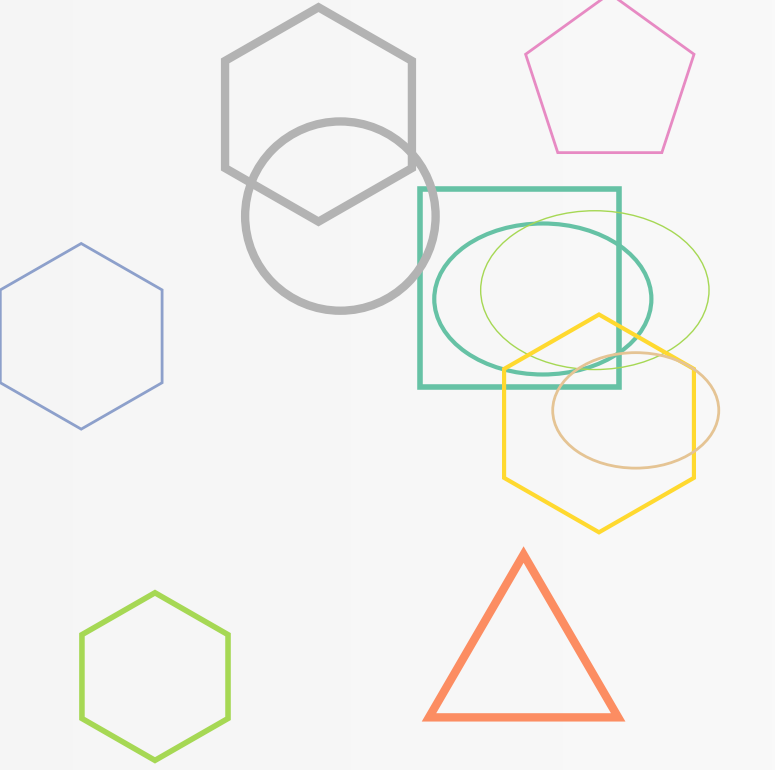[{"shape": "oval", "thickness": 1.5, "radius": 0.7, "center": [0.7, 0.612]}, {"shape": "square", "thickness": 2, "radius": 0.64, "center": [0.67, 0.626]}, {"shape": "triangle", "thickness": 3, "radius": 0.7, "center": [0.676, 0.139]}, {"shape": "hexagon", "thickness": 1, "radius": 0.6, "center": [0.105, 0.563]}, {"shape": "pentagon", "thickness": 1, "radius": 0.57, "center": [0.787, 0.894]}, {"shape": "oval", "thickness": 0.5, "radius": 0.74, "center": [0.768, 0.623]}, {"shape": "hexagon", "thickness": 2, "radius": 0.54, "center": [0.2, 0.121]}, {"shape": "hexagon", "thickness": 1.5, "radius": 0.71, "center": [0.773, 0.45]}, {"shape": "oval", "thickness": 1, "radius": 0.54, "center": [0.82, 0.467]}, {"shape": "hexagon", "thickness": 3, "radius": 0.7, "center": [0.411, 0.851]}, {"shape": "circle", "thickness": 3, "radius": 0.61, "center": [0.439, 0.719]}]